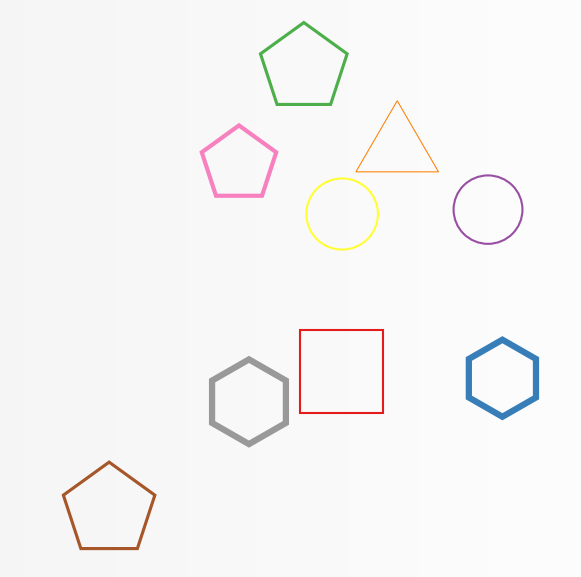[{"shape": "square", "thickness": 1, "radius": 0.36, "center": [0.588, 0.356]}, {"shape": "hexagon", "thickness": 3, "radius": 0.33, "center": [0.864, 0.344]}, {"shape": "pentagon", "thickness": 1.5, "radius": 0.39, "center": [0.523, 0.882]}, {"shape": "circle", "thickness": 1, "radius": 0.3, "center": [0.84, 0.636]}, {"shape": "triangle", "thickness": 0.5, "radius": 0.41, "center": [0.683, 0.743]}, {"shape": "circle", "thickness": 1, "radius": 0.31, "center": [0.589, 0.629]}, {"shape": "pentagon", "thickness": 1.5, "radius": 0.41, "center": [0.188, 0.116]}, {"shape": "pentagon", "thickness": 2, "radius": 0.34, "center": [0.411, 0.715]}, {"shape": "hexagon", "thickness": 3, "radius": 0.37, "center": [0.428, 0.303]}]